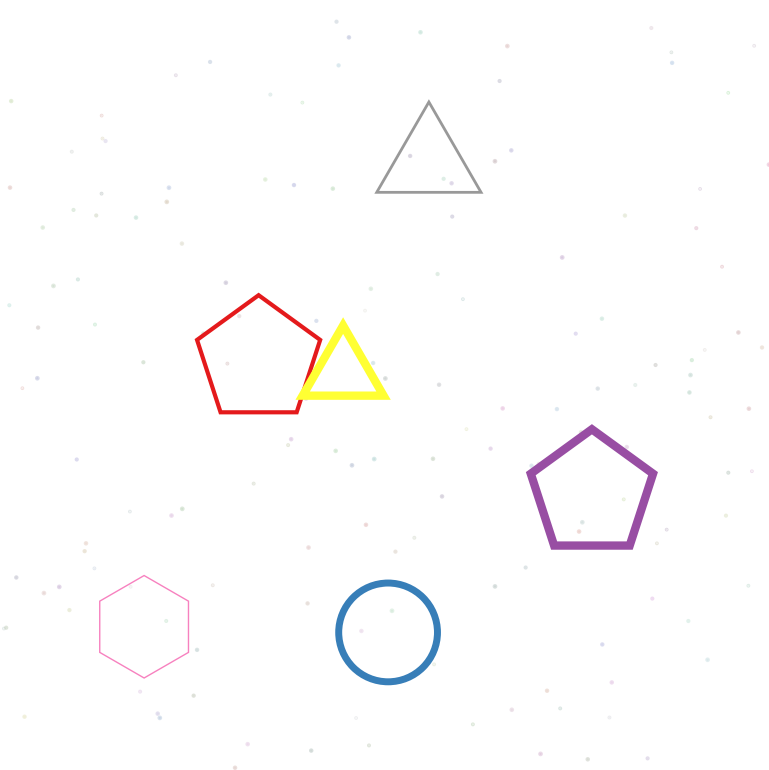[{"shape": "pentagon", "thickness": 1.5, "radius": 0.42, "center": [0.336, 0.533]}, {"shape": "circle", "thickness": 2.5, "radius": 0.32, "center": [0.504, 0.179]}, {"shape": "pentagon", "thickness": 3, "radius": 0.42, "center": [0.769, 0.359]}, {"shape": "triangle", "thickness": 3, "radius": 0.3, "center": [0.446, 0.516]}, {"shape": "hexagon", "thickness": 0.5, "radius": 0.33, "center": [0.187, 0.186]}, {"shape": "triangle", "thickness": 1, "radius": 0.39, "center": [0.557, 0.789]}]